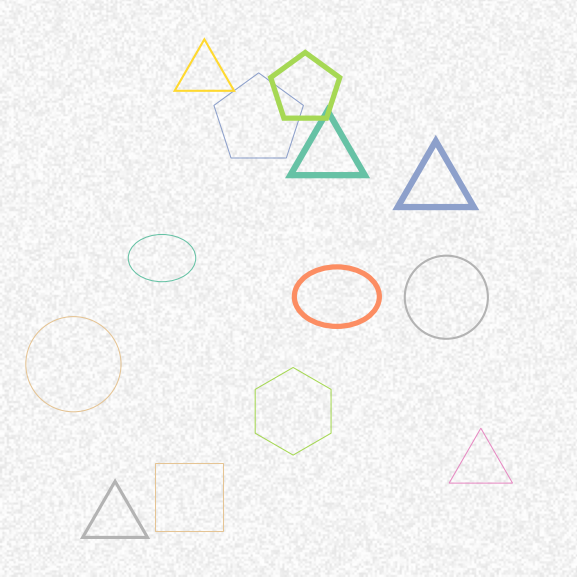[{"shape": "triangle", "thickness": 3, "radius": 0.37, "center": [0.567, 0.733]}, {"shape": "oval", "thickness": 0.5, "radius": 0.29, "center": [0.281, 0.552]}, {"shape": "oval", "thickness": 2.5, "radius": 0.37, "center": [0.583, 0.485]}, {"shape": "pentagon", "thickness": 0.5, "radius": 0.41, "center": [0.448, 0.791]}, {"shape": "triangle", "thickness": 3, "radius": 0.38, "center": [0.755, 0.679]}, {"shape": "triangle", "thickness": 0.5, "radius": 0.32, "center": [0.833, 0.194]}, {"shape": "pentagon", "thickness": 2.5, "radius": 0.31, "center": [0.529, 0.845]}, {"shape": "hexagon", "thickness": 0.5, "radius": 0.38, "center": [0.508, 0.287]}, {"shape": "triangle", "thickness": 1, "radius": 0.3, "center": [0.354, 0.872]}, {"shape": "square", "thickness": 0.5, "radius": 0.29, "center": [0.327, 0.138]}, {"shape": "circle", "thickness": 0.5, "radius": 0.41, "center": [0.127, 0.368]}, {"shape": "triangle", "thickness": 1.5, "radius": 0.32, "center": [0.199, 0.101]}, {"shape": "circle", "thickness": 1, "radius": 0.36, "center": [0.773, 0.484]}]